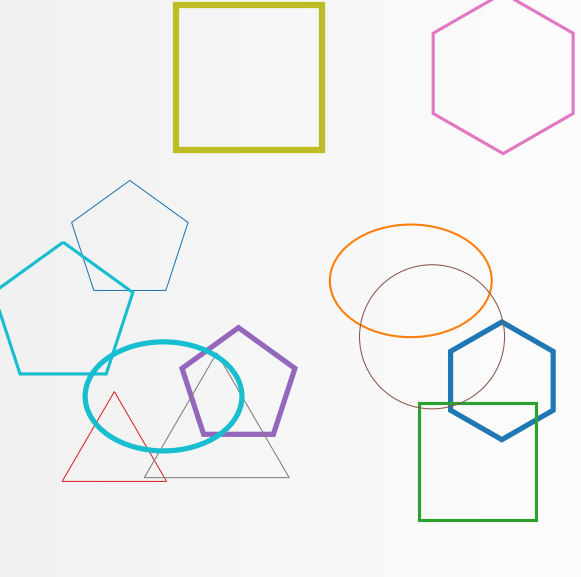[{"shape": "hexagon", "thickness": 2.5, "radius": 0.51, "center": [0.863, 0.34]}, {"shape": "pentagon", "thickness": 0.5, "radius": 0.53, "center": [0.223, 0.581]}, {"shape": "oval", "thickness": 1, "radius": 0.7, "center": [0.707, 0.513]}, {"shape": "square", "thickness": 1.5, "radius": 0.51, "center": [0.822, 0.2]}, {"shape": "triangle", "thickness": 0.5, "radius": 0.52, "center": [0.197, 0.217]}, {"shape": "pentagon", "thickness": 2.5, "radius": 0.51, "center": [0.41, 0.33]}, {"shape": "circle", "thickness": 0.5, "radius": 0.62, "center": [0.743, 0.416]}, {"shape": "hexagon", "thickness": 1.5, "radius": 0.69, "center": [0.866, 0.872]}, {"shape": "triangle", "thickness": 0.5, "radius": 0.72, "center": [0.373, 0.244]}, {"shape": "square", "thickness": 3, "radius": 0.63, "center": [0.428, 0.865]}, {"shape": "oval", "thickness": 2.5, "radius": 0.67, "center": [0.281, 0.313]}, {"shape": "pentagon", "thickness": 1.5, "radius": 0.63, "center": [0.109, 0.454]}]